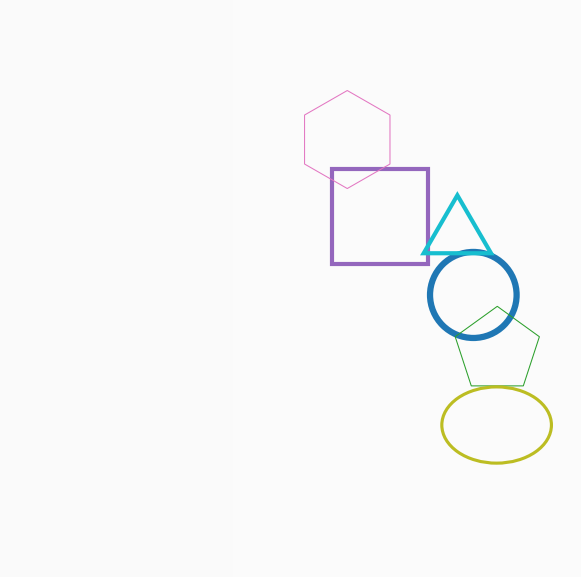[{"shape": "circle", "thickness": 3, "radius": 0.37, "center": [0.814, 0.488]}, {"shape": "pentagon", "thickness": 0.5, "radius": 0.38, "center": [0.856, 0.393]}, {"shape": "square", "thickness": 2, "radius": 0.41, "center": [0.655, 0.624]}, {"shape": "hexagon", "thickness": 0.5, "radius": 0.42, "center": [0.597, 0.758]}, {"shape": "oval", "thickness": 1.5, "radius": 0.47, "center": [0.854, 0.263]}, {"shape": "triangle", "thickness": 2, "radius": 0.33, "center": [0.787, 0.594]}]